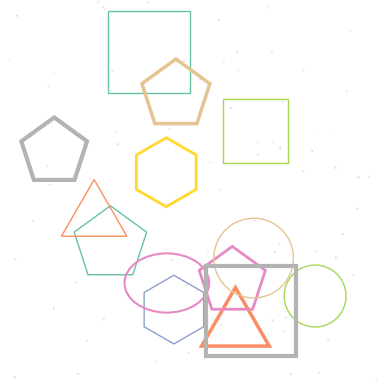[{"shape": "square", "thickness": 1, "radius": 0.53, "center": [0.387, 0.864]}, {"shape": "pentagon", "thickness": 1, "radius": 0.49, "center": [0.287, 0.366]}, {"shape": "triangle", "thickness": 1, "radius": 0.49, "center": [0.245, 0.435]}, {"shape": "triangle", "thickness": 2.5, "radius": 0.51, "center": [0.612, 0.152]}, {"shape": "hexagon", "thickness": 1, "radius": 0.45, "center": [0.452, 0.196]}, {"shape": "pentagon", "thickness": 2, "radius": 0.45, "center": [0.603, 0.27]}, {"shape": "oval", "thickness": 1.5, "radius": 0.55, "center": [0.433, 0.265]}, {"shape": "circle", "thickness": 1, "radius": 0.4, "center": [0.818, 0.231]}, {"shape": "square", "thickness": 1, "radius": 0.42, "center": [0.664, 0.66]}, {"shape": "hexagon", "thickness": 2, "radius": 0.45, "center": [0.432, 0.553]}, {"shape": "circle", "thickness": 1, "radius": 0.52, "center": [0.659, 0.33]}, {"shape": "pentagon", "thickness": 2.5, "radius": 0.46, "center": [0.457, 0.754]}, {"shape": "pentagon", "thickness": 3, "radius": 0.45, "center": [0.141, 0.605]}, {"shape": "square", "thickness": 3, "radius": 0.58, "center": [0.652, 0.192]}]